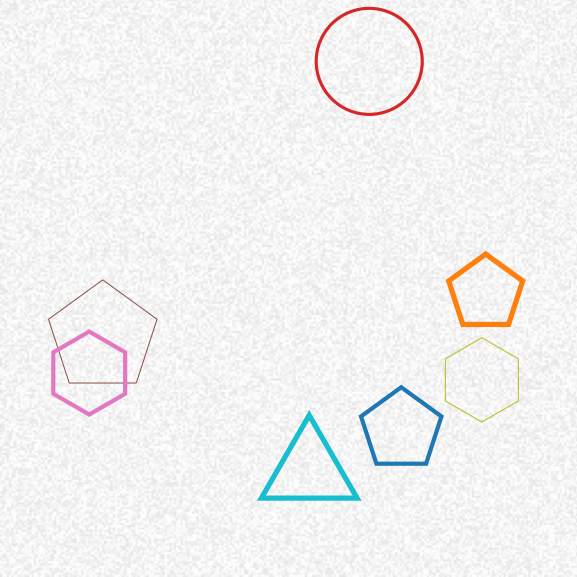[{"shape": "pentagon", "thickness": 2, "radius": 0.37, "center": [0.695, 0.255]}, {"shape": "pentagon", "thickness": 2.5, "radius": 0.34, "center": [0.841, 0.492]}, {"shape": "circle", "thickness": 1.5, "radius": 0.46, "center": [0.639, 0.893]}, {"shape": "pentagon", "thickness": 0.5, "radius": 0.49, "center": [0.178, 0.416]}, {"shape": "hexagon", "thickness": 2, "radius": 0.36, "center": [0.155, 0.353]}, {"shape": "hexagon", "thickness": 0.5, "radius": 0.36, "center": [0.834, 0.341]}, {"shape": "triangle", "thickness": 2.5, "radius": 0.48, "center": [0.535, 0.184]}]